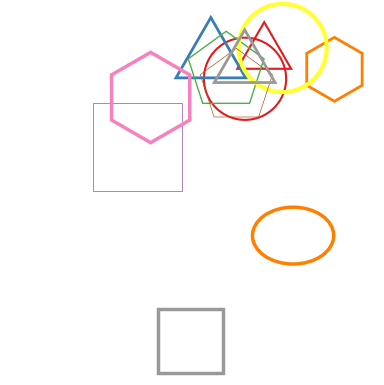[{"shape": "circle", "thickness": 1.5, "radius": 0.53, "center": [0.636, 0.795]}, {"shape": "triangle", "thickness": 1.5, "radius": 0.4, "center": [0.686, 0.862]}, {"shape": "triangle", "thickness": 2, "radius": 0.52, "center": [0.548, 0.85]}, {"shape": "pentagon", "thickness": 1, "radius": 0.52, "center": [0.587, 0.815]}, {"shape": "square", "thickness": 0.5, "radius": 0.58, "center": [0.357, 0.618]}, {"shape": "oval", "thickness": 2.5, "radius": 0.53, "center": [0.761, 0.388]}, {"shape": "hexagon", "thickness": 2, "radius": 0.42, "center": [0.869, 0.82]}, {"shape": "circle", "thickness": 3, "radius": 0.57, "center": [0.734, 0.875]}, {"shape": "pentagon", "thickness": 0.5, "radius": 0.49, "center": [0.614, 0.776]}, {"shape": "hexagon", "thickness": 2.5, "radius": 0.59, "center": [0.391, 0.747]}, {"shape": "triangle", "thickness": 2, "radius": 0.46, "center": [0.636, 0.831]}, {"shape": "square", "thickness": 2.5, "radius": 0.42, "center": [0.495, 0.114]}]